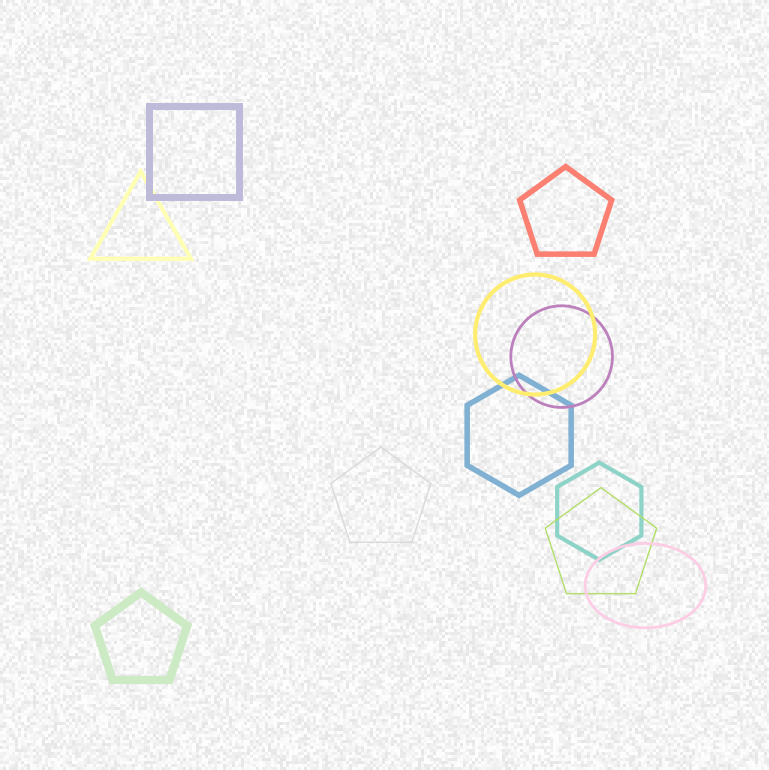[{"shape": "hexagon", "thickness": 1.5, "radius": 0.32, "center": [0.778, 0.336]}, {"shape": "triangle", "thickness": 1.5, "radius": 0.38, "center": [0.183, 0.702]}, {"shape": "square", "thickness": 2.5, "radius": 0.29, "center": [0.252, 0.803]}, {"shape": "pentagon", "thickness": 2, "radius": 0.31, "center": [0.735, 0.721]}, {"shape": "hexagon", "thickness": 2, "radius": 0.39, "center": [0.674, 0.435]}, {"shape": "pentagon", "thickness": 0.5, "radius": 0.38, "center": [0.78, 0.291]}, {"shape": "oval", "thickness": 1, "radius": 0.39, "center": [0.838, 0.239]}, {"shape": "pentagon", "thickness": 0.5, "radius": 0.34, "center": [0.495, 0.351]}, {"shape": "circle", "thickness": 1, "radius": 0.33, "center": [0.729, 0.537]}, {"shape": "pentagon", "thickness": 3, "radius": 0.31, "center": [0.183, 0.168]}, {"shape": "circle", "thickness": 1.5, "radius": 0.39, "center": [0.695, 0.566]}]